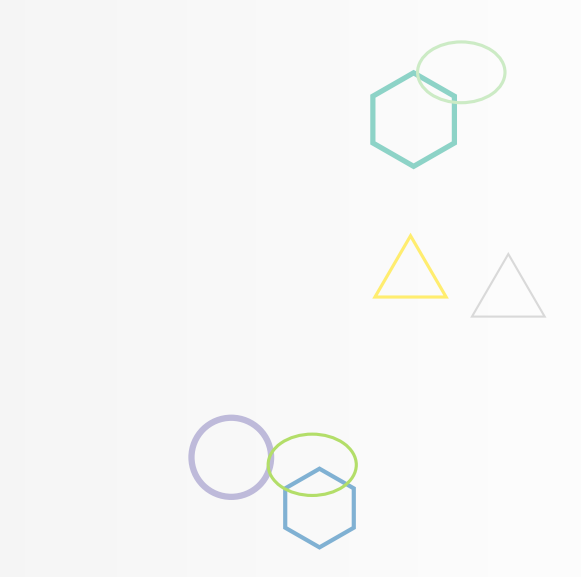[{"shape": "hexagon", "thickness": 2.5, "radius": 0.4, "center": [0.712, 0.792]}, {"shape": "circle", "thickness": 3, "radius": 0.34, "center": [0.398, 0.207]}, {"shape": "hexagon", "thickness": 2, "radius": 0.34, "center": [0.55, 0.119]}, {"shape": "oval", "thickness": 1.5, "radius": 0.38, "center": [0.537, 0.194]}, {"shape": "triangle", "thickness": 1, "radius": 0.36, "center": [0.875, 0.487]}, {"shape": "oval", "thickness": 1.5, "radius": 0.38, "center": [0.794, 0.874]}, {"shape": "triangle", "thickness": 1.5, "radius": 0.35, "center": [0.706, 0.52]}]